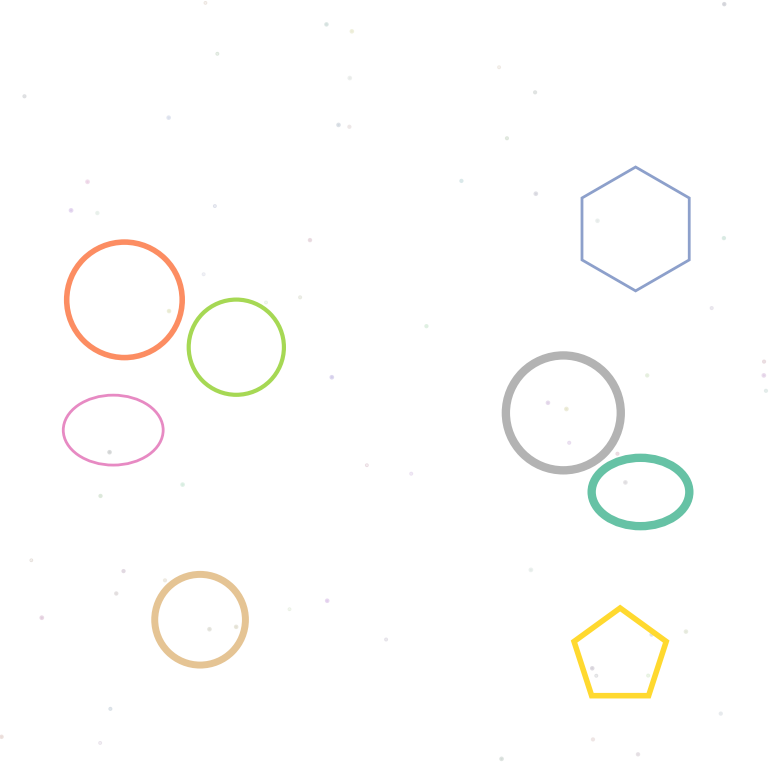[{"shape": "oval", "thickness": 3, "radius": 0.32, "center": [0.832, 0.361]}, {"shape": "circle", "thickness": 2, "radius": 0.38, "center": [0.162, 0.611]}, {"shape": "hexagon", "thickness": 1, "radius": 0.4, "center": [0.825, 0.703]}, {"shape": "oval", "thickness": 1, "radius": 0.32, "center": [0.147, 0.441]}, {"shape": "circle", "thickness": 1.5, "radius": 0.31, "center": [0.307, 0.549]}, {"shape": "pentagon", "thickness": 2, "radius": 0.31, "center": [0.805, 0.147]}, {"shape": "circle", "thickness": 2.5, "radius": 0.29, "center": [0.26, 0.195]}, {"shape": "circle", "thickness": 3, "radius": 0.37, "center": [0.732, 0.464]}]